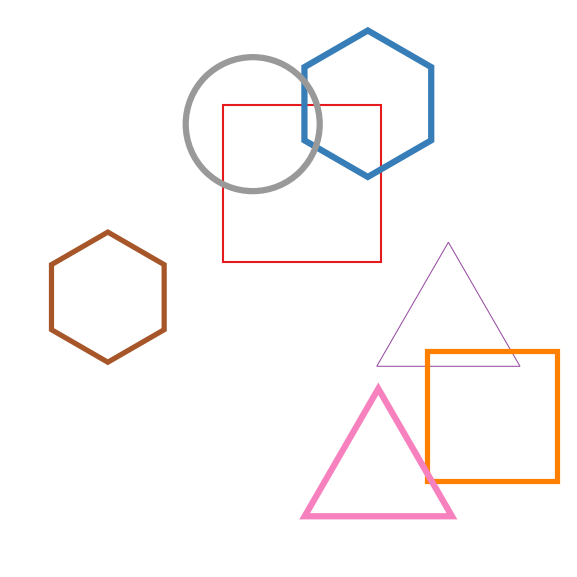[{"shape": "square", "thickness": 1, "radius": 0.68, "center": [0.523, 0.682]}, {"shape": "hexagon", "thickness": 3, "radius": 0.63, "center": [0.637, 0.82]}, {"shape": "triangle", "thickness": 0.5, "radius": 0.72, "center": [0.776, 0.436]}, {"shape": "square", "thickness": 2.5, "radius": 0.56, "center": [0.852, 0.278]}, {"shape": "hexagon", "thickness": 2.5, "radius": 0.56, "center": [0.187, 0.485]}, {"shape": "triangle", "thickness": 3, "radius": 0.74, "center": [0.655, 0.179]}, {"shape": "circle", "thickness": 3, "radius": 0.58, "center": [0.438, 0.784]}]